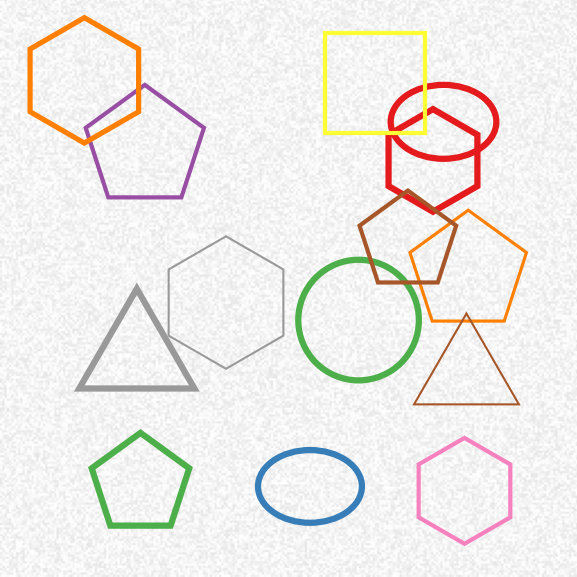[{"shape": "hexagon", "thickness": 3, "radius": 0.44, "center": [0.75, 0.721]}, {"shape": "oval", "thickness": 3, "radius": 0.46, "center": [0.768, 0.788]}, {"shape": "oval", "thickness": 3, "radius": 0.45, "center": [0.537, 0.157]}, {"shape": "circle", "thickness": 3, "radius": 0.52, "center": [0.621, 0.445]}, {"shape": "pentagon", "thickness": 3, "radius": 0.44, "center": [0.243, 0.161]}, {"shape": "pentagon", "thickness": 2, "radius": 0.54, "center": [0.251, 0.744]}, {"shape": "pentagon", "thickness": 1.5, "radius": 0.53, "center": [0.811, 0.529]}, {"shape": "hexagon", "thickness": 2.5, "radius": 0.54, "center": [0.146, 0.86]}, {"shape": "square", "thickness": 2, "radius": 0.43, "center": [0.649, 0.856]}, {"shape": "pentagon", "thickness": 2, "radius": 0.44, "center": [0.706, 0.581]}, {"shape": "triangle", "thickness": 1, "radius": 0.52, "center": [0.808, 0.351]}, {"shape": "hexagon", "thickness": 2, "radius": 0.46, "center": [0.804, 0.149]}, {"shape": "triangle", "thickness": 3, "radius": 0.58, "center": [0.237, 0.384]}, {"shape": "hexagon", "thickness": 1, "radius": 0.57, "center": [0.391, 0.475]}]